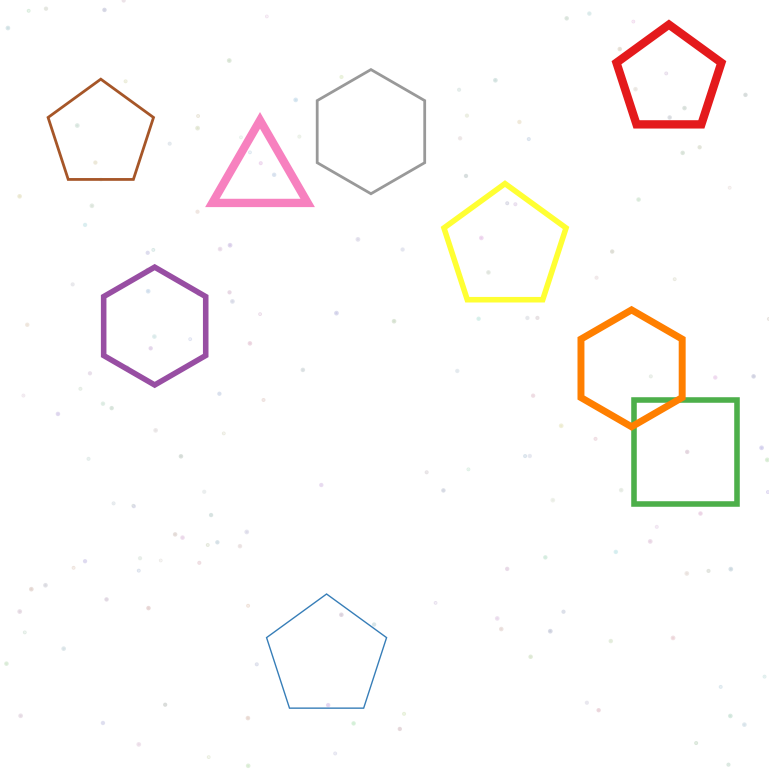[{"shape": "pentagon", "thickness": 3, "radius": 0.36, "center": [0.869, 0.896]}, {"shape": "pentagon", "thickness": 0.5, "radius": 0.41, "center": [0.424, 0.147]}, {"shape": "square", "thickness": 2, "radius": 0.33, "center": [0.891, 0.413]}, {"shape": "hexagon", "thickness": 2, "radius": 0.38, "center": [0.201, 0.577]}, {"shape": "hexagon", "thickness": 2.5, "radius": 0.38, "center": [0.82, 0.522]}, {"shape": "pentagon", "thickness": 2, "radius": 0.42, "center": [0.656, 0.678]}, {"shape": "pentagon", "thickness": 1, "radius": 0.36, "center": [0.131, 0.825]}, {"shape": "triangle", "thickness": 3, "radius": 0.36, "center": [0.338, 0.772]}, {"shape": "hexagon", "thickness": 1, "radius": 0.4, "center": [0.482, 0.829]}]